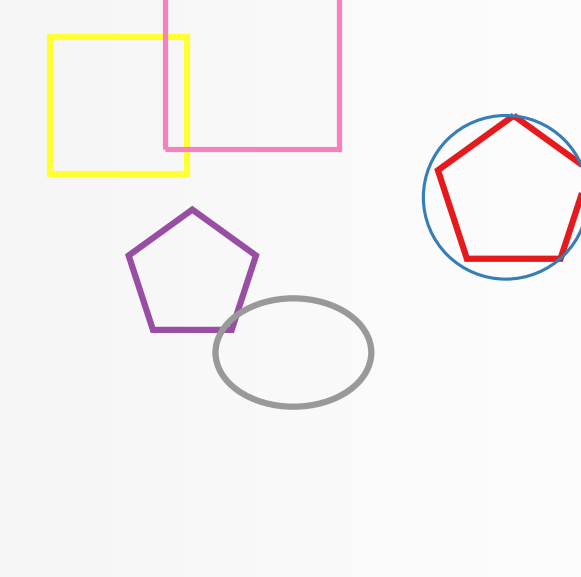[{"shape": "pentagon", "thickness": 3, "radius": 0.69, "center": [0.884, 0.662]}, {"shape": "circle", "thickness": 1.5, "radius": 0.71, "center": [0.87, 0.657]}, {"shape": "pentagon", "thickness": 3, "radius": 0.58, "center": [0.331, 0.521]}, {"shape": "square", "thickness": 3, "radius": 0.59, "center": [0.203, 0.816]}, {"shape": "square", "thickness": 2.5, "radius": 0.75, "center": [0.433, 0.892]}, {"shape": "oval", "thickness": 3, "radius": 0.67, "center": [0.505, 0.389]}]